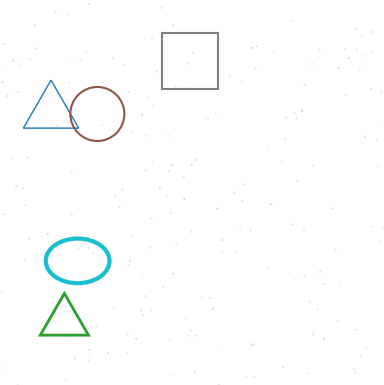[{"shape": "triangle", "thickness": 1, "radius": 0.42, "center": [0.133, 0.709]}, {"shape": "triangle", "thickness": 2, "radius": 0.36, "center": [0.167, 0.166]}, {"shape": "circle", "thickness": 1.5, "radius": 0.35, "center": [0.253, 0.704]}, {"shape": "square", "thickness": 1.5, "radius": 0.36, "center": [0.494, 0.842]}, {"shape": "oval", "thickness": 3, "radius": 0.41, "center": [0.202, 0.322]}]